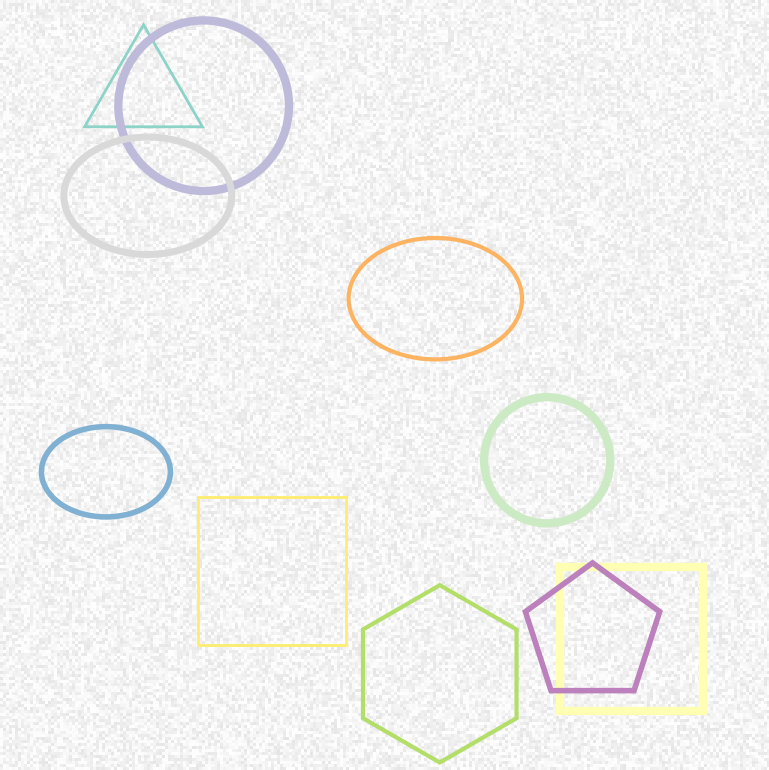[{"shape": "triangle", "thickness": 1, "radius": 0.44, "center": [0.186, 0.88]}, {"shape": "square", "thickness": 3, "radius": 0.47, "center": [0.82, 0.17]}, {"shape": "circle", "thickness": 3, "radius": 0.55, "center": [0.265, 0.863]}, {"shape": "oval", "thickness": 2, "radius": 0.42, "center": [0.138, 0.387]}, {"shape": "oval", "thickness": 1.5, "radius": 0.56, "center": [0.565, 0.612]}, {"shape": "hexagon", "thickness": 1.5, "radius": 0.58, "center": [0.571, 0.125]}, {"shape": "oval", "thickness": 2.5, "radius": 0.54, "center": [0.192, 0.746]}, {"shape": "pentagon", "thickness": 2, "radius": 0.46, "center": [0.77, 0.177]}, {"shape": "circle", "thickness": 3, "radius": 0.41, "center": [0.711, 0.402]}, {"shape": "square", "thickness": 1, "radius": 0.48, "center": [0.353, 0.259]}]